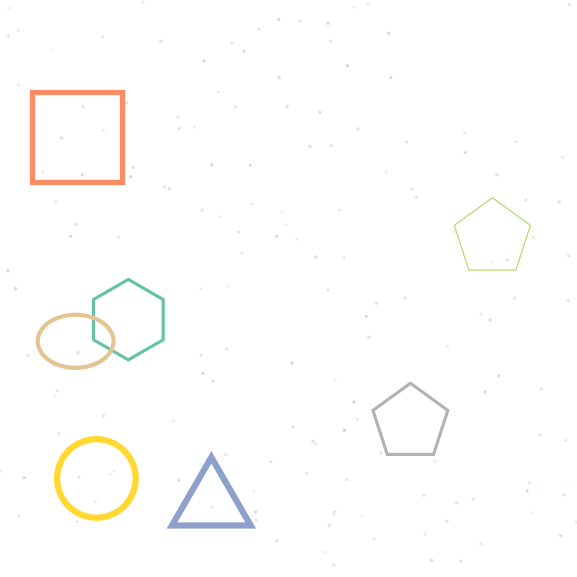[{"shape": "hexagon", "thickness": 1.5, "radius": 0.35, "center": [0.222, 0.446]}, {"shape": "square", "thickness": 2.5, "radius": 0.39, "center": [0.133, 0.762]}, {"shape": "triangle", "thickness": 3, "radius": 0.39, "center": [0.366, 0.129]}, {"shape": "pentagon", "thickness": 0.5, "radius": 0.35, "center": [0.853, 0.588]}, {"shape": "circle", "thickness": 3, "radius": 0.34, "center": [0.167, 0.171]}, {"shape": "oval", "thickness": 2, "radius": 0.33, "center": [0.131, 0.408]}, {"shape": "pentagon", "thickness": 1.5, "radius": 0.34, "center": [0.711, 0.267]}]